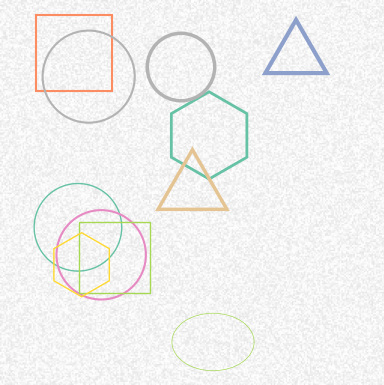[{"shape": "circle", "thickness": 1, "radius": 0.57, "center": [0.202, 0.41]}, {"shape": "hexagon", "thickness": 2, "radius": 0.57, "center": [0.543, 0.648]}, {"shape": "square", "thickness": 1.5, "radius": 0.49, "center": [0.192, 0.863]}, {"shape": "triangle", "thickness": 3, "radius": 0.46, "center": [0.769, 0.856]}, {"shape": "circle", "thickness": 1.5, "radius": 0.58, "center": [0.263, 0.338]}, {"shape": "square", "thickness": 1, "radius": 0.46, "center": [0.298, 0.33]}, {"shape": "oval", "thickness": 0.5, "radius": 0.53, "center": [0.553, 0.112]}, {"shape": "hexagon", "thickness": 1, "radius": 0.42, "center": [0.212, 0.312]}, {"shape": "triangle", "thickness": 2.5, "radius": 0.52, "center": [0.5, 0.508]}, {"shape": "circle", "thickness": 2.5, "radius": 0.44, "center": [0.47, 0.826]}, {"shape": "circle", "thickness": 1.5, "radius": 0.6, "center": [0.23, 0.801]}]